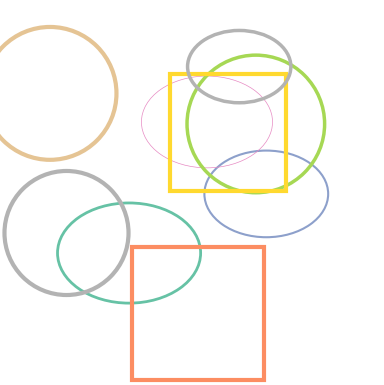[{"shape": "oval", "thickness": 2, "radius": 0.93, "center": [0.335, 0.343]}, {"shape": "square", "thickness": 3, "radius": 0.86, "center": [0.514, 0.186]}, {"shape": "oval", "thickness": 1.5, "radius": 0.8, "center": [0.692, 0.496]}, {"shape": "oval", "thickness": 0.5, "radius": 0.85, "center": [0.538, 0.683]}, {"shape": "circle", "thickness": 2.5, "radius": 0.89, "center": [0.664, 0.678]}, {"shape": "square", "thickness": 3, "radius": 0.76, "center": [0.592, 0.656]}, {"shape": "circle", "thickness": 3, "radius": 0.86, "center": [0.13, 0.757]}, {"shape": "circle", "thickness": 3, "radius": 0.81, "center": [0.173, 0.395]}, {"shape": "oval", "thickness": 2.5, "radius": 0.67, "center": [0.621, 0.827]}]